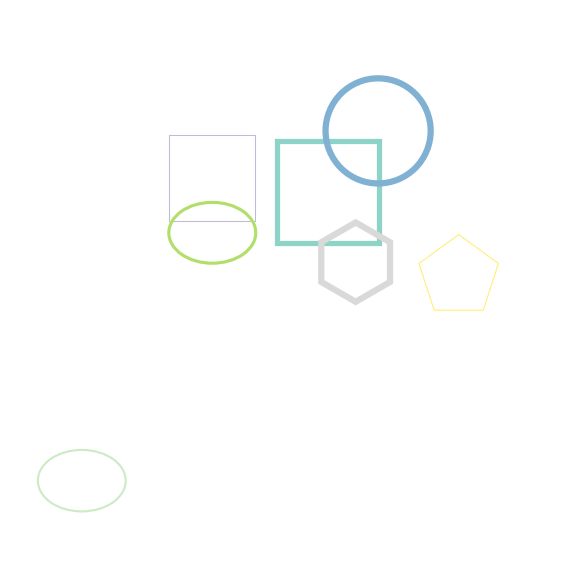[{"shape": "square", "thickness": 2.5, "radius": 0.44, "center": [0.568, 0.666]}, {"shape": "square", "thickness": 0.5, "radius": 0.37, "center": [0.368, 0.69]}, {"shape": "circle", "thickness": 3, "radius": 0.46, "center": [0.655, 0.772]}, {"shape": "oval", "thickness": 1.5, "radius": 0.38, "center": [0.368, 0.596]}, {"shape": "hexagon", "thickness": 3, "radius": 0.34, "center": [0.616, 0.545]}, {"shape": "oval", "thickness": 1, "radius": 0.38, "center": [0.142, 0.167]}, {"shape": "pentagon", "thickness": 0.5, "radius": 0.36, "center": [0.794, 0.521]}]